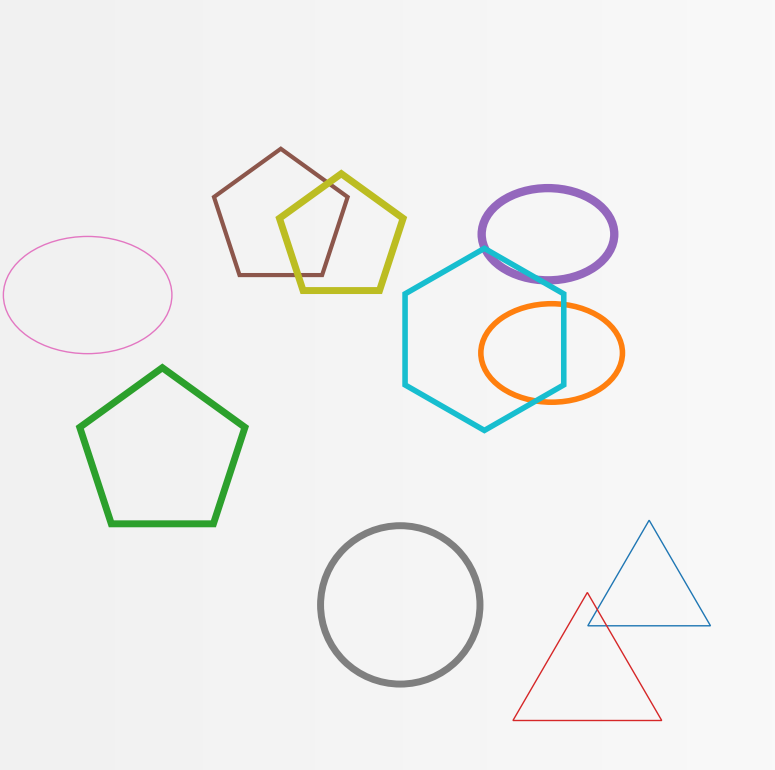[{"shape": "triangle", "thickness": 0.5, "radius": 0.46, "center": [0.838, 0.233]}, {"shape": "oval", "thickness": 2, "radius": 0.46, "center": [0.712, 0.542]}, {"shape": "pentagon", "thickness": 2.5, "radius": 0.56, "center": [0.21, 0.41]}, {"shape": "triangle", "thickness": 0.5, "radius": 0.55, "center": [0.758, 0.12]}, {"shape": "oval", "thickness": 3, "radius": 0.43, "center": [0.707, 0.696]}, {"shape": "pentagon", "thickness": 1.5, "radius": 0.45, "center": [0.362, 0.716]}, {"shape": "oval", "thickness": 0.5, "radius": 0.54, "center": [0.113, 0.617]}, {"shape": "circle", "thickness": 2.5, "radius": 0.51, "center": [0.516, 0.214]}, {"shape": "pentagon", "thickness": 2.5, "radius": 0.42, "center": [0.44, 0.691]}, {"shape": "hexagon", "thickness": 2, "radius": 0.59, "center": [0.625, 0.559]}]